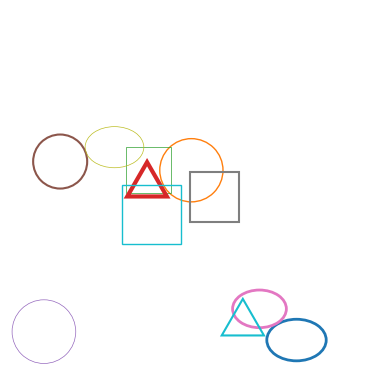[{"shape": "oval", "thickness": 2, "radius": 0.39, "center": [0.77, 0.117]}, {"shape": "circle", "thickness": 1, "radius": 0.41, "center": [0.497, 0.558]}, {"shape": "square", "thickness": 0.5, "radius": 0.29, "center": [0.385, 0.559]}, {"shape": "triangle", "thickness": 3, "radius": 0.3, "center": [0.382, 0.519]}, {"shape": "circle", "thickness": 0.5, "radius": 0.41, "center": [0.114, 0.139]}, {"shape": "circle", "thickness": 1.5, "radius": 0.35, "center": [0.156, 0.58]}, {"shape": "oval", "thickness": 2, "radius": 0.35, "center": [0.674, 0.198]}, {"shape": "square", "thickness": 1.5, "radius": 0.32, "center": [0.557, 0.489]}, {"shape": "oval", "thickness": 0.5, "radius": 0.38, "center": [0.297, 0.618]}, {"shape": "triangle", "thickness": 1.5, "radius": 0.32, "center": [0.631, 0.16]}, {"shape": "square", "thickness": 1, "radius": 0.38, "center": [0.395, 0.442]}]